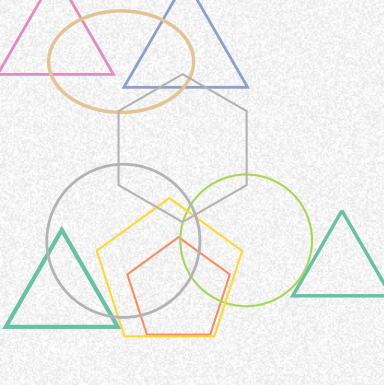[{"shape": "triangle", "thickness": 2.5, "radius": 0.74, "center": [0.888, 0.305]}, {"shape": "triangle", "thickness": 3, "radius": 0.84, "center": [0.16, 0.235]}, {"shape": "pentagon", "thickness": 1.5, "radius": 0.7, "center": [0.464, 0.244]}, {"shape": "triangle", "thickness": 2, "radius": 0.93, "center": [0.483, 0.866]}, {"shape": "triangle", "thickness": 2, "radius": 0.87, "center": [0.144, 0.894]}, {"shape": "circle", "thickness": 1.5, "radius": 0.86, "center": [0.639, 0.376]}, {"shape": "pentagon", "thickness": 1.5, "radius": 0.99, "center": [0.44, 0.287]}, {"shape": "oval", "thickness": 2.5, "radius": 0.94, "center": [0.315, 0.84]}, {"shape": "hexagon", "thickness": 1.5, "radius": 0.96, "center": [0.474, 0.615]}, {"shape": "circle", "thickness": 2, "radius": 0.99, "center": [0.32, 0.374]}]